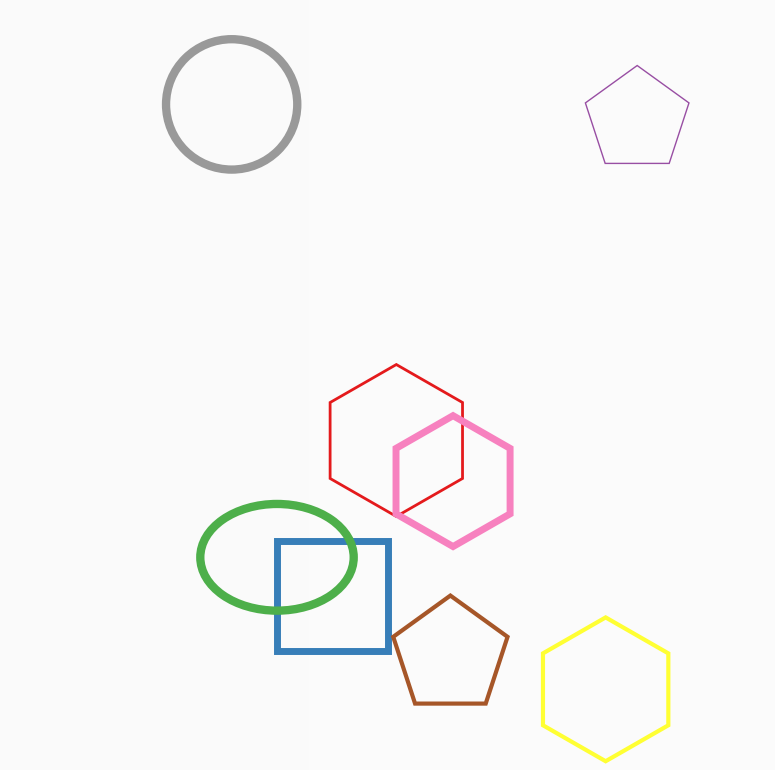[{"shape": "hexagon", "thickness": 1, "radius": 0.49, "center": [0.511, 0.428]}, {"shape": "square", "thickness": 2.5, "radius": 0.36, "center": [0.429, 0.226]}, {"shape": "oval", "thickness": 3, "radius": 0.49, "center": [0.357, 0.276]}, {"shape": "pentagon", "thickness": 0.5, "radius": 0.35, "center": [0.822, 0.845]}, {"shape": "hexagon", "thickness": 1.5, "radius": 0.47, "center": [0.781, 0.105]}, {"shape": "pentagon", "thickness": 1.5, "radius": 0.39, "center": [0.581, 0.149]}, {"shape": "hexagon", "thickness": 2.5, "radius": 0.42, "center": [0.585, 0.375]}, {"shape": "circle", "thickness": 3, "radius": 0.42, "center": [0.299, 0.864]}]